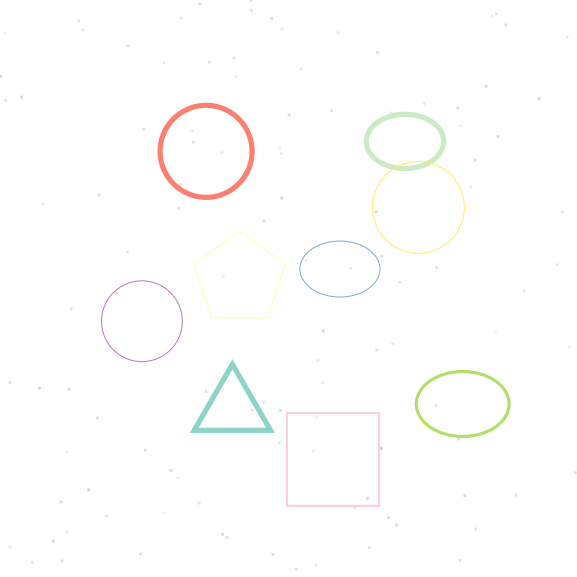[{"shape": "triangle", "thickness": 2.5, "radius": 0.38, "center": [0.402, 0.292]}, {"shape": "pentagon", "thickness": 0.5, "radius": 0.42, "center": [0.415, 0.516]}, {"shape": "circle", "thickness": 2.5, "radius": 0.4, "center": [0.357, 0.737]}, {"shape": "oval", "thickness": 0.5, "radius": 0.35, "center": [0.589, 0.533]}, {"shape": "oval", "thickness": 1.5, "radius": 0.4, "center": [0.801, 0.3]}, {"shape": "square", "thickness": 1, "radius": 0.4, "center": [0.577, 0.204]}, {"shape": "circle", "thickness": 0.5, "radius": 0.35, "center": [0.246, 0.443]}, {"shape": "oval", "thickness": 2.5, "radius": 0.34, "center": [0.701, 0.754]}, {"shape": "circle", "thickness": 0.5, "radius": 0.4, "center": [0.724, 0.64]}]